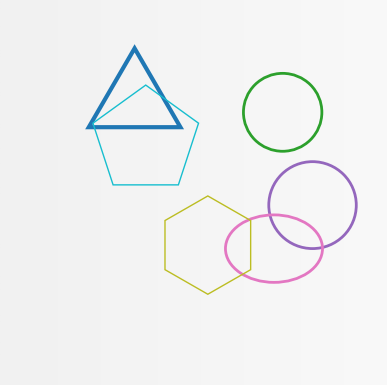[{"shape": "triangle", "thickness": 3, "radius": 0.68, "center": [0.347, 0.738]}, {"shape": "circle", "thickness": 2, "radius": 0.51, "center": [0.729, 0.708]}, {"shape": "circle", "thickness": 2, "radius": 0.56, "center": [0.807, 0.467]}, {"shape": "oval", "thickness": 2, "radius": 0.63, "center": [0.707, 0.354]}, {"shape": "hexagon", "thickness": 1, "radius": 0.64, "center": [0.536, 0.363]}, {"shape": "pentagon", "thickness": 1, "radius": 0.72, "center": [0.376, 0.636]}]